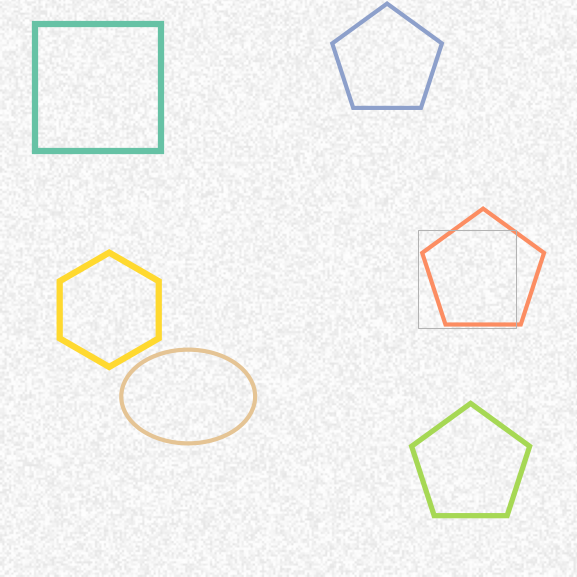[{"shape": "square", "thickness": 3, "radius": 0.55, "center": [0.17, 0.848]}, {"shape": "pentagon", "thickness": 2, "radius": 0.55, "center": [0.837, 0.527]}, {"shape": "pentagon", "thickness": 2, "radius": 0.5, "center": [0.67, 0.893]}, {"shape": "pentagon", "thickness": 2.5, "radius": 0.54, "center": [0.815, 0.193]}, {"shape": "hexagon", "thickness": 3, "radius": 0.5, "center": [0.189, 0.463]}, {"shape": "oval", "thickness": 2, "radius": 0.58, "center": [0.326, 0.313]}, {"shape": "square", "thickness": 0.5, "radius": 0.42, "center": [0.809, 0.516]}]